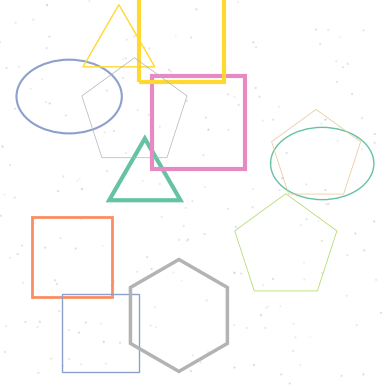[{"shape": "oval", "thickness": 1, "radius": 0.67, "center": [0.837, 0.575]}, {"shape": "triangle", "thickness": 3, "radius": 0.53, "center": [0.376, 0.533]}, {"shape": "square", "thickness": 2, "radius": 0.52, "center": [0.188, 0.333]}, {"shape": "square", "thickness": 1, "radius": 0.51, "center": [0.261, 0.136]}, {"shape": "oval", "thickness": 1.5, "radius": 0.68, "center": [0.18, 0.749]}, {"shape": "square", "thickness": 3, "radius": 0.6, "center": [0.516, 0.682]}, {"shape": "pentagon", "thickness": 0.5, "radius": 0.7, "center": [0.742, 0.357]}, {"shape": "square", "thickness": 3, "radius": 0.56, "center": [0.472, 0.899]}, {"shape": "triangle", "thickness": 1, "radius": 0.54, "center": [0.309, 0.88]}, {"shape": "pentagon", "thickness": 0.5, "radius": 0.61, "center": [0.821, 0.594]}, {"shape": "pentagon", "thickness": 0.5, "radius": 0.72, "center": [0.349, 0.706]}, {"shape": "hexagon", "thickness": 2.5, "radius": 0.73, "center": [0.465, 0.181]}]